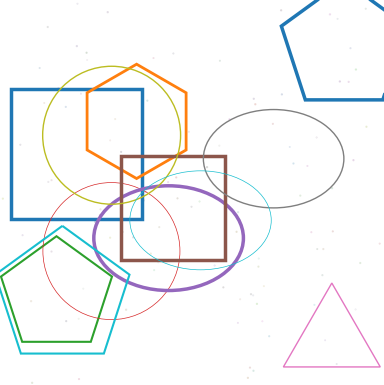[{"shape": "square", "thickness": 2.5, "radius": 0.85, "center": [0.199, 0.6]}, {"shape": "pentagon", "thickness": 2.5, "radius": 0.86, "center": [0.894, 0.879]}, {"shape": "hexagon", "thickness": 2, "radius": 0.74, "center": [0.355, 0.685]}, {"shape": "pentagon", "thickness": 1.5, "radius": 0.76, "center": [0.147, 0.235]}, {"shape": "circle", "thickness": 0.5, "radius": 0.89, "center": [0.289, 0.348]}, {"shape": "oval", "thickness": 2.5, "radius": 0.97, "center": [0.438, 0.381]}, {"shape": "square", "thickness": 2.5, "radius": 0.67, "center": [0.45, 0.46]}, {"shape": "triangle", "thickness": 1, "radius": 0.73, "center": [0.862, 0.12]}, {"shape": "oval", "thickness": 1, "radius": 0.91, "center": [0.711, 0.588]}, {"shape": "circle", "thickness": 1, "radius": 0.9, "center": [0.29, 0.649]}, {"shape": "oval", "thickness": 0.5, "radius": 0.92, "center": [0.521, 0.428]}, {"shape": "pentagon", "thickness": 1.5, "radius": 0.92, "center": [0.162, 0.23]}]